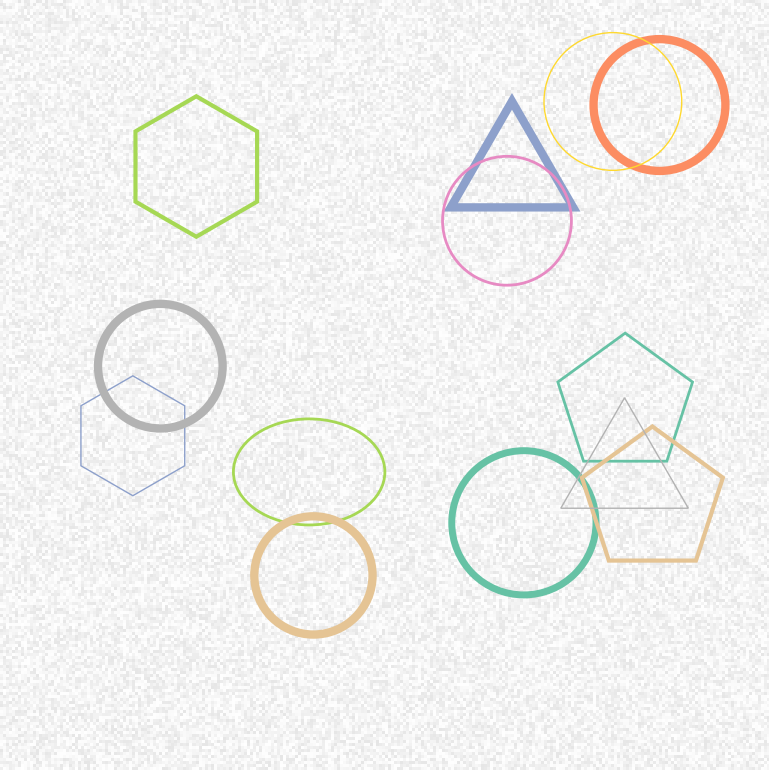[{"shape": "circle", "thickness": 2.5, "radius": 0.47, "center": [0.68, 0.321]}, {"shape": "pentagon", "thickness": 1, "radius": 0.46, "center": [0.812, 0.475]}, {"shape": "circle", "thickness": 3, "radius": 0.43, "center": [0.856, 0.864]}, {"shape": "hexagon", "thickness": 0.5, "radius": 0.39, "center": [0.173, 0.434]}, {"shape": "triangle", "thickness": 3, "radius": 0.46, "center": [0.665, 0.777]}, {"shape": "circle", "thickness": 1, "radius": 0.42, "center": [0.658, 0.713]}, {"shape": "oval", "thickness": 1, "radius": 0.49, "center": [0.401, 0.387]}, {"shape": "hexagon", "thickness": 1.5, "radius": 0.46, "center": [0.255, 0.784]}, {"shape": "circle", "thickness": 0.5, "radius": 0.45, "center": [0.796, 0.868]}, {"shape": "pentagon", "thickness": 1.5, "radius": 0.48, "center": [0.847, 0.35]}, {"shape": "circle", "thickness": 3, "radius": 0.38, "center": [0.407, 0.253]}, {"shape": "circle", "thickness": 3, "radius": 0.4, "center": [0.208, 0.524]}, {"shape": "triangle", "thickness": 0.5, "radius": 0.48, "center": [0.811, 0.388]}]